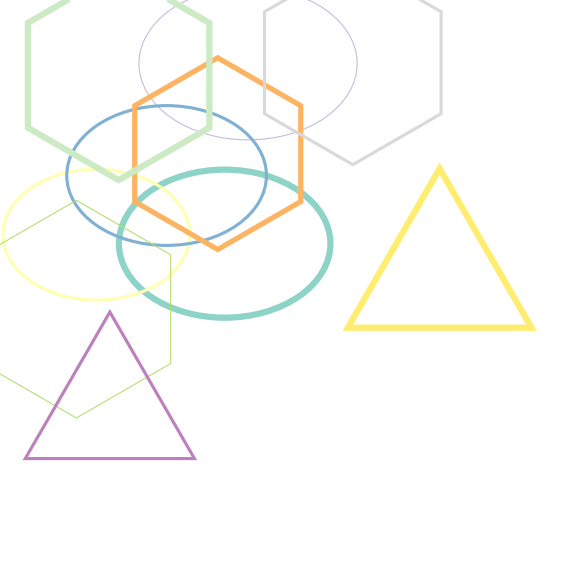[{"shape": "oval", "thickness": 3, "radius": 0.92, "center": [0.389, 0.577]}, {"shape": "oval", "thickness": 1.5, "radius": 0.81, "center": [0.167, 0.593]}, {"shape": "oval", "thickness": 0.5, "radius": 0.94, "center": [0.43, 0.889]}, {"shape": "oval", "thickness": 1.5, "radius": 0.86, "center": [0.288, 0.695]}, {"shape": "hexagon", "thickness": 2.5, "radius": 0.83, "center": [0.377, 0.733]}, {"shape": "hexagon", "thickness": 0.5, "radius": 0.94, "center": [0.132, 0.464]}, {"shape": "hexagon", "thickness": 1.5, "radius": 0.88, "center": [0.611, 0.89]}, {"shape": "triangle", "thickness": 1.5, "radius": 0.85, "center": [0.19, 0.29]}, {"shape": "hexagon", "thickness": 3, "radius": 0.91, "center": [0.205, 0.869]}, {"shape": "triangle", "thickness": 3, "radius": 0.92, "center": [0.761, 0.524]}]